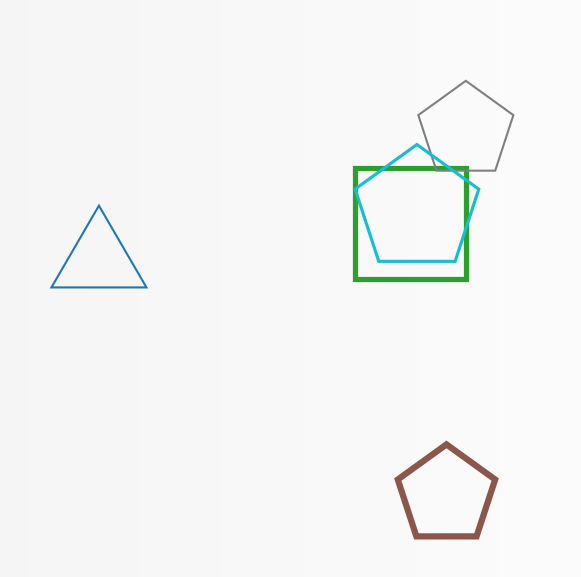[{"shape": "triangle", "thickness": 1, "radius": 0.47, "center": [0.17, 0.549]}, {"shape": "square", "thickness": 2.5, "radius": 0.48, "center": [0.706, 0.612]}, {"shape": "pentagon", "thickness": 3, "radius": 0.44, "center": [0.768, 0.142]}, {"shape": "pentagon", "thickness": 1, "radius": 0.43, "center": [0.801, 0.773]}, {"shape": "pentagon", "thickness": 1.5, "radius": 0.56, "center": [0.717, 0.637]}]